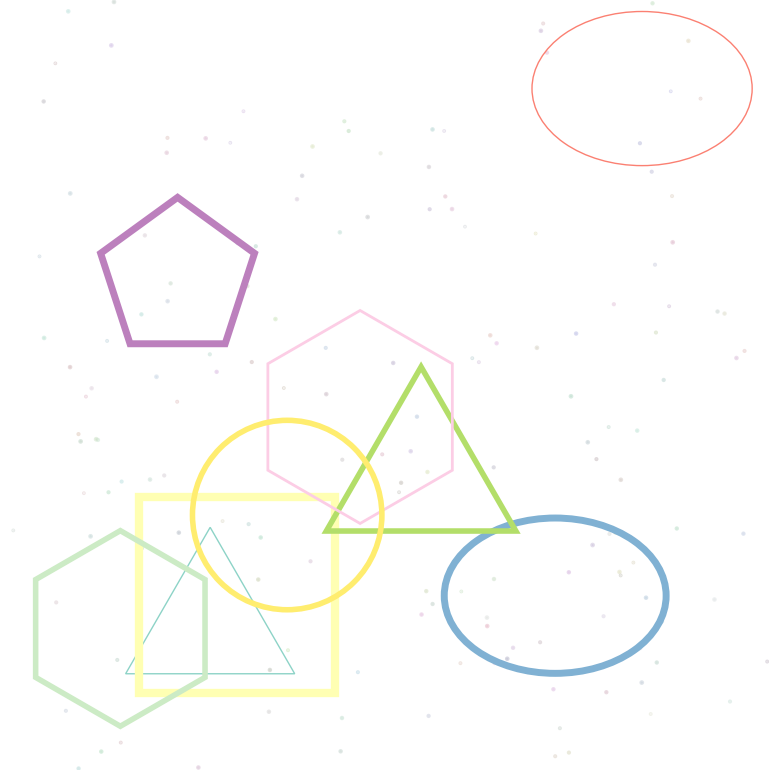[{"shape": "triangle", "thickness": 0.5, "radius": 0.63, "center": [0.273, 0.188]}, {"shape": "square", "thickness": 3, "radius": 0.64, "center": [0.308, 0.228]}, {"shape": "oval", "thickness": 0.5, "radius": 0.71, "center": [0.834, 0.885]}, {"shape": "oval", "thickness": 2.5, "radius": 0.72, "center": [0.721, 0.226]}, {"shape": "triangle", "thickness": 2, "radius": 0.71, "center": [0.547, 0.381]}, {"shape": "hexagon", "thickness": 1, "radius": 0.69, "center": [0.468, 0.458]}, {"shape": "pentagon", "thickness": 2.5, "radius": 0.53, "center": [0.231, 0.639]}, {"shape": "hexagon", "thickness": 2, "radius": 0.64, "center": [0.156, 0.184]}, {"shape": "circle", "thickness": 2, "radius": 0.62, "center": [0.373, 0.331]}]